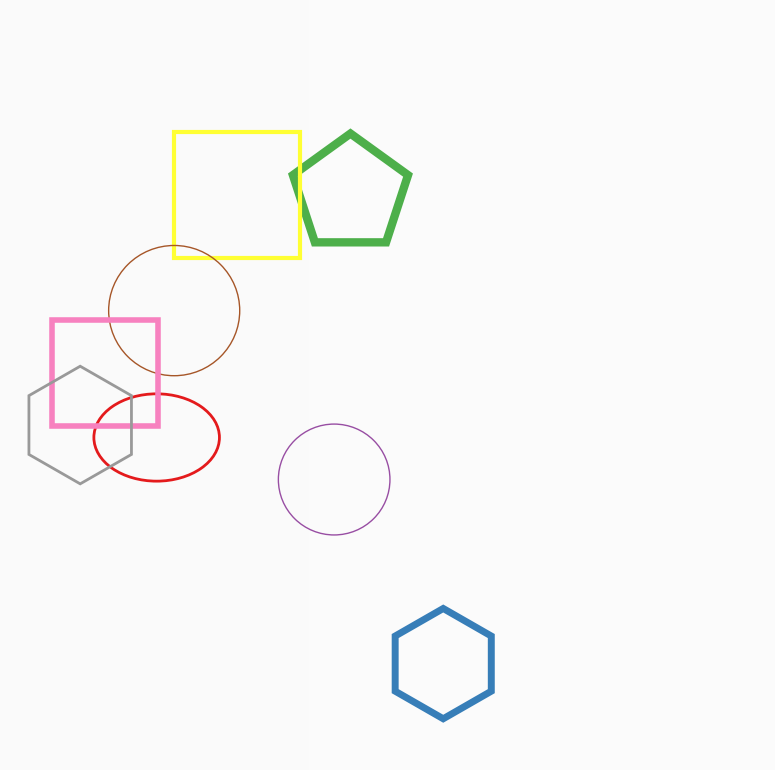[{"shape": "oval", "thickness": 1, "radius": 0.41, "center": [0.202, 0.432]}, {"shape": "hexagon", "thickness": 2.5, "radius": 0.36, "center": [0.572, 0.138]}, {"shape": "pentagon", "thickness": 3, "radius": 0.39, "center": [0.452, 0.748]}, {"shape": "circle", "thickness": 0.5, "radius": 0.36, "center": [0.431, 0.377]}, {"shape": "square", "thickness": 1.5, "radius": 0.41, "center": [0.306, 0.747]}, {"shape": "circle", "thickness": 0.5, "radius": 0.42, "center": [0.225, 0.597]}, {"shape": "square", "thickness": 2, "radius": 0.34, "center": [0.136, 0.516]}, {"shape": "hexagon", "thickness": 1, "radius": 0.38, "center": [0.103, 0.448]}]